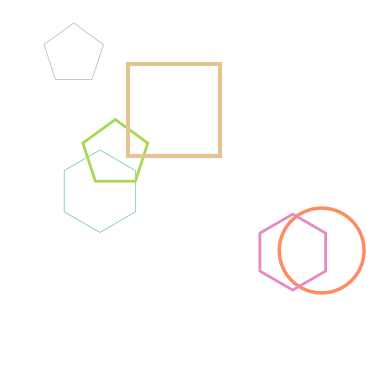[{"shape": "hexagon", "thickness": 0.5, "radius": 0.54, "center": [0.259, 0.503]}, {"shape": "circle", "thickness": 2.5, "radius": 0.55, "center": [0.835, 0.349]}, {"shape": "hexagon", "thickness": 2, "radius": 0.49, "center": [0.76, 0.345]}, {"shape": "pentagon", "thickness": 2, "radius": 0.44, "center": [0.3, 0.601]}, {"shape": "square", "thickness": 3, "radius": 0.6, "center": [0.452, 0.714]}, {"shape": "pentagon", "thickness": 0.5, "radius": 0.41, "center": [0.192, 0.859]}]